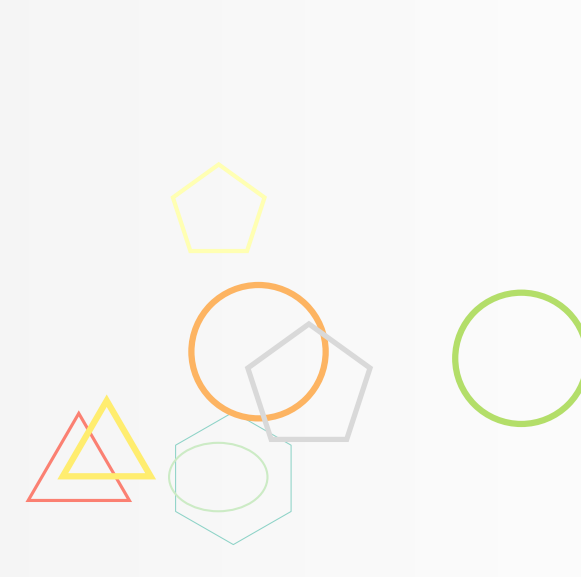[{"shape": "hexagon", "thickness": 0.5, "radius": 0.57, "center": [0.401, 0.171]}, {"shape": "pentagon", "thickness": 2, "radius": 0.41, "center": [0.376, 0.632]}, {"shape": "triangle", "thickness": 1.5, "radius": 0.5, "center": [0.136, 0.183]}, {"shape": "circle", "thickness": 3, "radius": 0.58, "center": [0.445, 0.39]}, {"shape": "circle", "thickness": 3, "radius": 0.57, "center": [0.897, 0.379]}, {"shape": "pentagon", "thickness": 2.5, "radius": 0.55, "center": [0.531, 0.328]}, {"shape": "oval", "thickness": 1, "radius": 0.42, "center": [0.376, 0.173]}, {"shape": "triangle", "thickness": 3, "radius": 0.44, "center": [0.184, 0.218]}]